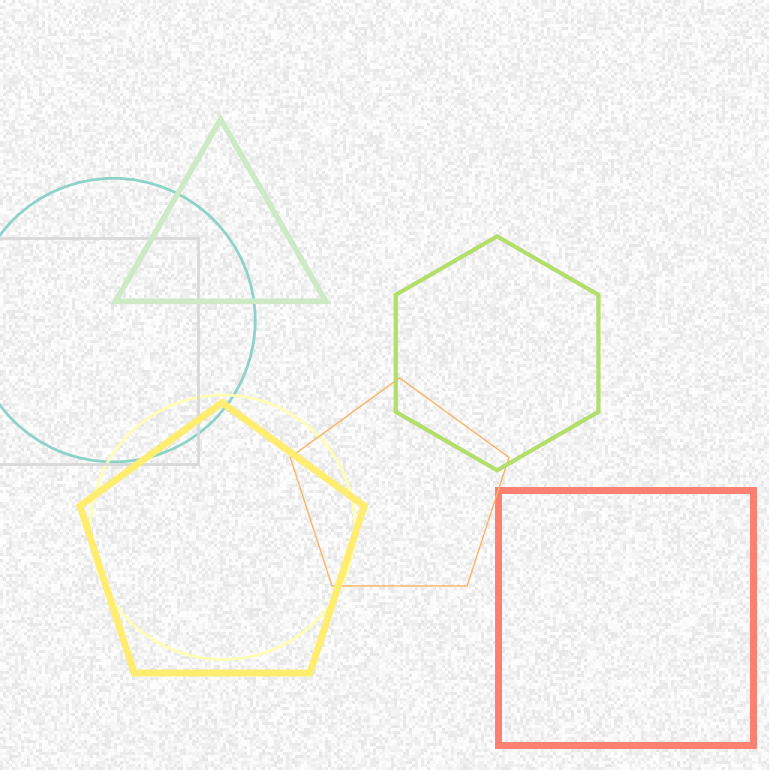[{"shape": "circle", "thickness": 1, "radius": 0.92, "center": [0.147, 0.584]}, {"shape": "circle", "thickness": 1, "radius": 0.86, "center": [0.289, 0.315]}, {"shape": "square", "thickness": 2.5, "radius": 0.83, "center": [0.813, 0.198]}, {"shape": "pentagon", "thickness": 0.5, "radius": 0.75, "center": [0.519, 0.36]}, {"shape": "hexagon", "thickness": 1.5, "radius": 0.76, "center": [0.646, 0.541]}, {"shape": "square", "thickness": 1, "radius": 0.74, "center": [0.11, 0.544]}, {"shape": "triangle", "thickness": 2, "radius": 0.79, "center": [0.287, 0.687]}, {"shape": "pentagon", "thickness": 2.5, "radius": 0.97, "center": [0.288, 0.283]}]